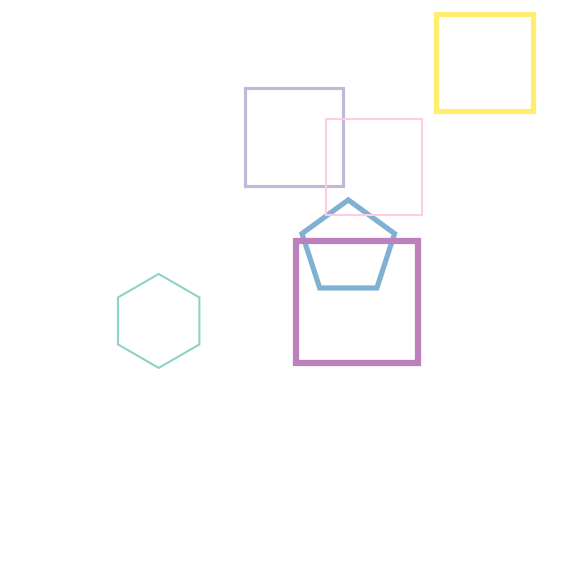[{"shape": "hexagon", "thickness": 1, "radius": 0.41, "center": [0.275, 0.443]}, {"shape": "square", "thickness": 1.5, "radius": 0.42, "center": [0.51, 0.762]}, {"shape": "pentagon", "thickness": 2.5, "radius": 0.42, "center": [0.603, 0.569]}, {"shape": "square", "thickness": 1, "radius": 0.42, "center": [0.648, 0.71]}, {"shape": "square", "thickness": 3, "radius": 0.53, "center": [0.618, 0.477]}, {"shape": "square", "thickness": 2.5, "radius": 0.42, "center": [0.838, 0.891]}]